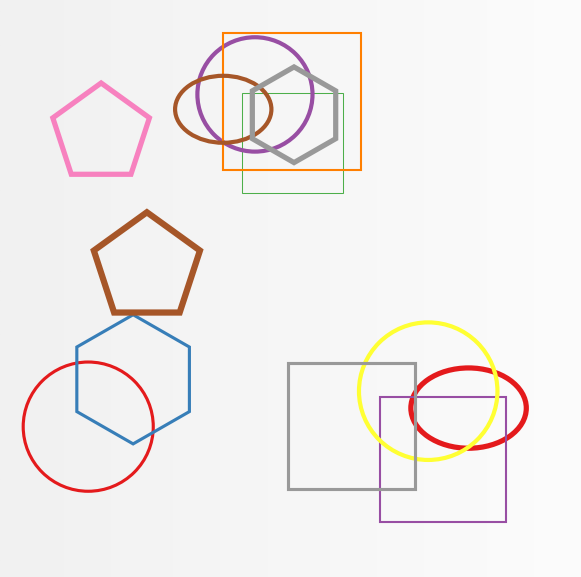[{"shape": "circle", "thickness": 1.5, "radius": 0.56, "center": [0.152, 0.26]}, {"shape": "oval", "thickness": 2.5, "radius": 0.5, "center": [0.806, 0.292]}, {"shape": "hexagon", "thickness": 1.5, "radius": 0.56, "center": [0.229, 0.342]}, {"shape": "square", "thickness": 0.5, "radius": 0.43, "center": [0.503, 0.751]}, {"shape": "square", "thickness": 1, "radius": 0.54, "center": [0.763, 0.203]}, {"shape": "circle", "thickness": 2, "radius": 0.5, "center": [0.439, 0.836]}, {"shape": "square", "thickness": 1, "radius": 0.6, "center": [0.502, 0.823]}, {"shape": "circle", "thickness": 2, "radius": 0.6, "center": [0.737, 0.322]}, {"shape": "pentagon", "thickness": 3, "radius": 0.48, "center": [0.253, 0.536]}, {"shape": "oval", "thickness": 2, "radius": 0.41, "center": [0.384, 0.81]}, {"shape": "pentagon", "thickness": 2.5, "radius": 0.44, "center": [0.174, 0.768]}, {"shape": "hexagon", "thickness": 2.5, "radius": 0.41, "center": [0.506, 0.8]}, {"shape": "square", "thickness": 1.5, "radius": 0.54, "center": [0.604, 0.261]}]